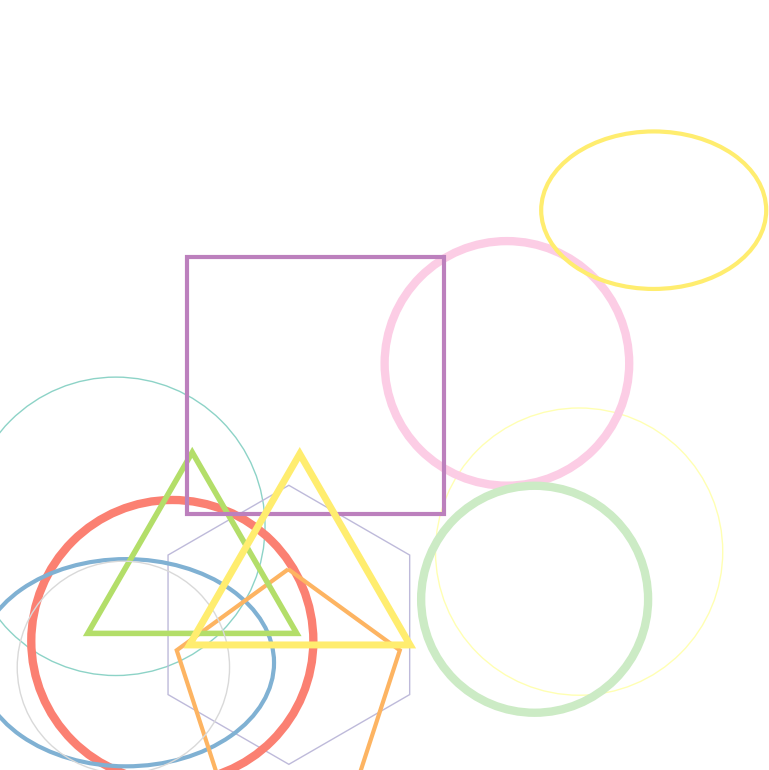[{"shape": "circle", "thickness": 0.5, "radius": 0.97, "center": [0.15, 0.316]}, {"shape": "circle", "thickness": 0.5, "radius": 0.93, "center": [0.752, 0.284]}, {"shape": "hexagon", "thickness": 0.5, "radius": 0.91, "center": [0.375, 0.189]}, {"shape": "circle", "thickness": 3, "radius": 0.92, "center": [0.224, 0.168]}, {"shape": "oval", "thickness": 1.5, "radius": 0.96, "center": [0.164, 0.139]}, {"shape": "pentagon", "thickness": 1.5, "radius": 0.76, "center": [0.374, 0.108]}, {"shape": "triangle", "thickness": 2, "radius": 0.78, "center": [0.25, 0.256]}, {"shape": "circle", "thickness": 3, "radius": 0.79, "center": [0.658, 0.528]}, {"shape": "circle", "thickness": 0.5, "radius": 0.69, "center": [0.16, 0.133]}, {"shape": "square", "thickness": 1.5, "radius": 0.83, "center": [0.409, 0.499]}, {"shape": "circle", "thickness": 3, "radius": 0.74, "center": [0.694, 0.222]}, {"shape": "oval", "thickness": 1.5, "radius": 0.73, "center": [0.849, 0.727]}, {"shape": "triangle", "thickness": 2.5, "radius": 0.83, "center": [0.389, 0.245]}]